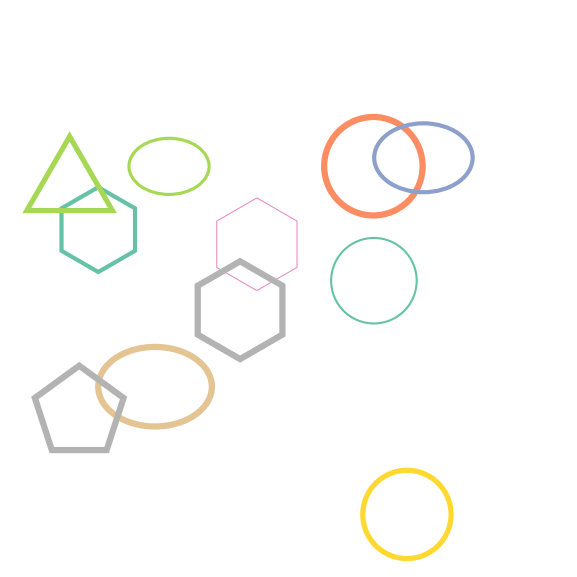[{"shape": "circle", "thickness": 1, "radius": 0.37, "center": [0.647, 0.513]}, {"shape": "hexagon", "thickness": 2, "radius": 0.37, "center": [0.17, 0.602]}, {"shape": "circle", "thickness": 3, "radius": 0.43, "center": [0.647, 0.711]}, {"shape": "oval", "thickness": 2, "radius": 0.43, "center": [0.733, 0.726]}, {"shape": "hexagon", "thickness": 0.5, "radius": 0.4, "center": [0.445, 0.576]}, {"shape": "oval", "thickness": 1.5, "radius": 0.35, "center": [0.293, 0.711]}, {"shape": "triangle", "thickness": 2.5, "radius": 0.43, "center": [0.121, 0.677]}, {"shape": "circle", "thickness": 2.5, "radius": 0.38, "center": [0.705, 0.108]}, {"shape": "oval", "thickness": 3, "radius": 0.49, "center": [0.268, 0.33]}, {"shape": "hexagon", "thickness": 3, "radius": 0.42, "center": [0.416, 0.462]}, {"shape": "pentagon", "thickness": 3, "radius": 0.4, "center": [0.137, 0.285]}]